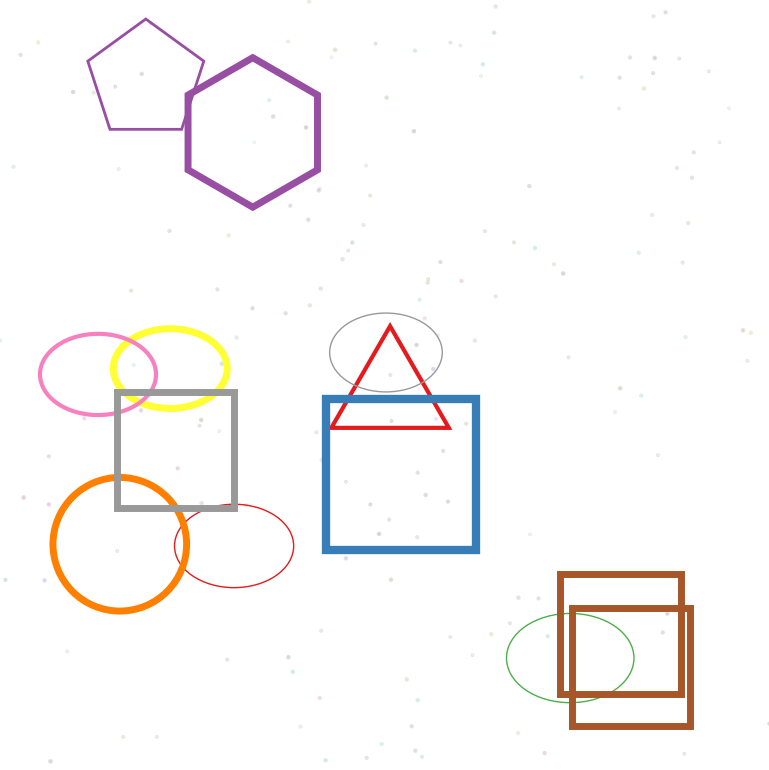[{"shape": "triangle", "thickness": 1.5, "radius": 0.44, "center": [0.507, 0.488]}, {"shape": "oval", "thickness": 0.5, "radius": 0.39, "center": [0.304, 0.291]}, {"shape": "square", "thickness": 3, "radius": 0.49, "center": [0.521, 0.384]}, {"shape": "oval", "thickness": 0.5, "radius": 0.41, "center": [0.741, 0.145]}, {"shape": "hexagon", "thickness": 2.5, "radius": 0.49, "center": [0.328, 0.828]}, {"shape": "pentagon", "thickness": 1, "radius": 0.4, "center": [0.189, 0.896]}, {"shape": "circle", "thickness": 2.5, "radius": 0.43, "center": [0.156, 0.293]}, {"shape": "oval", "thickness": 2.5, "radius": 0.37, "center": [0.221, 0.521]}, {"shape": "square", "thickness": 2.5, "radius": 0.39, "center": [0.806, 0.177]}, {"shape": "square", "thickness": 2.5, "radius": 0.38, "center": [0.82, 0.134]}, {"shape": "oval", "thickness": 1.5, "radius": 0.38, "center": [0.127, 0.514]}, {"shape": "square", "thickness": 2.5, "radius": 0.38, "center": [0.228, 0.415]}, {"shape": "oval", "thickness": 0.5, "radius": 0.37, "center": [0.501, 0.542]}]